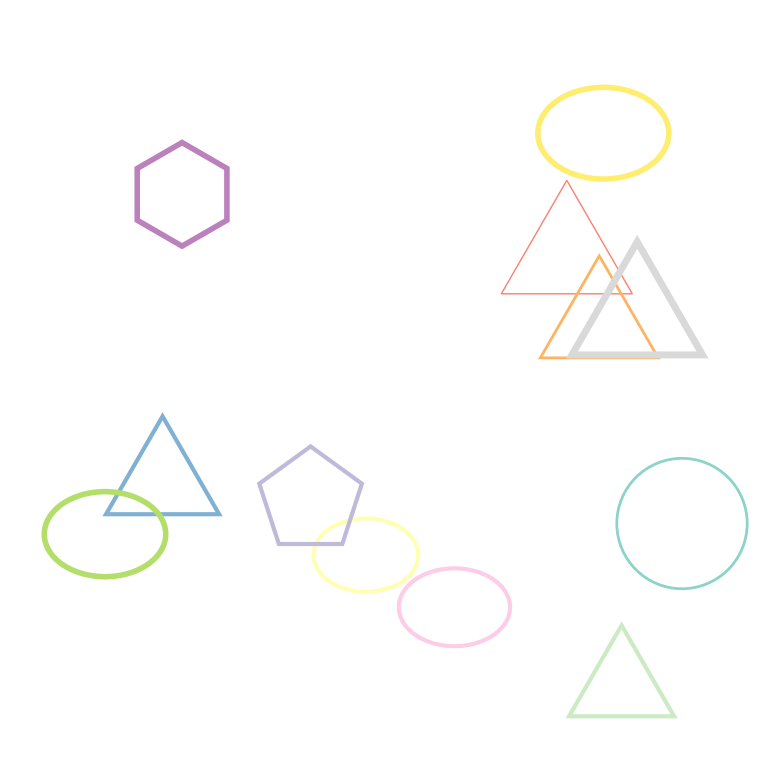[{"shape": "circle", "thickness": 1, "radius": 0.42, "center": [0.886, 0.32]}, {"shape": "oval", "thickness": 1.5, "radius": 0.34, "center": [0.475, 0.279]}, {"shape": "pentagon", "thickness": 1.5, "radius": 0.35, "center": [0.403, 0.35]}, {"shape": "triangle", "thickness": 0.5, "radius": 0.49, "center": [0.736, 0.668]}, {"shape": "triangle", "thickness": 1.5, "radius": 0.42, "center": [0.211, 0.375]}, {"shape": "triangle", "thickness": 1, "radius": 0.44, "center": [0.778, 0.579]}, {"shape": "oval", "thickness": 2, "radius": 0.39, "center": [0.136, 0.306]}, {"shape": "oval", "thickness": 1.5, "radius": 0.36, "center": [0.59, 0.211]}, {"shape": "triangle", "thickness": 2.5, "radius": 0.49, "center": [0.828, 0.588]}, {"shape": "hexagon", "thickness": 2, "radius": 0.34, "center": [0.236, 0.748]}, {"shape": "triangle", "thickness": 1.5, "radius": 0.39, "center": [0.807, 0.109]}, {"shape": "oval", "thickness": 2, "radius": 0.43, "center": [0.784, 0.827]}]